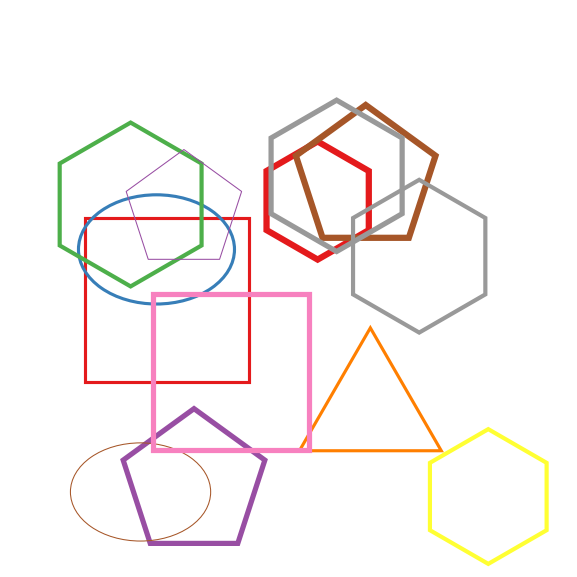[{"shape": "hexagon", "thickness": 3, "radius": 0.51, "center": [0.55, 0.652]}, {"shape": "square", "thickness": 1.5, "radius": 0.71, "center": [0.29, 0.48]}, {"shape": "oval", "thickness": 1.5, "radius": 0.68, "center": [0.271, 0.567]}, {"shape": "hexagon", "thickness": 2, "radius": 0.71, "center": [0.226, 0.645]}, {"shape": "pentagon", "thickness": 2.5, "radius": 0.64, "center": [0.336, 0.163]}, {"shape": "pentagon", "thickness": 0.5, "radius": 0.53, "center": [0.318, 0.635]}, {"shape": "triangle", "thickness": 1.5, "radius": 0.71, "center": [0.641, 0.29]}, {"shape": "hexagon", "thickness": 2, "radius": 0.58, "center": [0.845, 0.139]}, {"shape": "oval", "thickness": 0.5, "radius": 0.61, "center": [0.243, 0.147]}, {"shape": "pentagon", "thickness": 3, "radius": 0.64, "center": [0.633, 0.69]}, {"shape": "square", "thickness": 2.5, "radius": 0.68, "center": [0.4, 0.355]}, {"shape": "hexagon", "thickness": 2, "radius": 0.66, "center": [0.726, 0.556]}, {"shape": "hexagon", "thickness": 2.5, "radius": 0.66, "center": [0.583, 0.695]}]